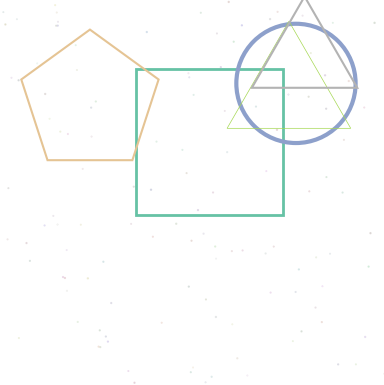[{"shape": "square", "thickness": 2, "radius": 0.95, "center": [0.544, 0.631]}, {"shape": "circle", "thickness": 3, "radius": 0.77, "center": [0.769, 0.783]}, {"shape": "triangle", "thickness": 0.5, "radius": 0.93, "center": [0.75, 0.759]}, {"shape": "pentagon", "thickness": 1.5, "radius": 0.94, "center": [0.234, 0.736]}, {"shape": "triangle", "thickness": 1.5, "radius": 0.79, "center": [0.791, 0.851]}]